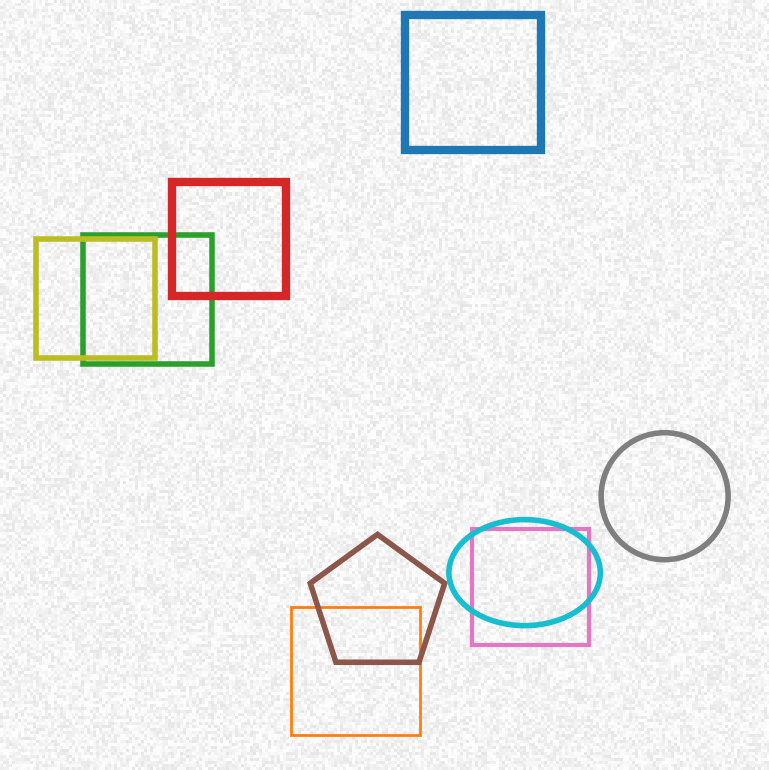[{"shape": "square", "thickness": 3, "radius": 0.44, "center": [0.614, 0.893]}, {"shape": "square", "thickness": 1, "radius": 0.42, "center": [0.461, 0.129]}, {"shape": "square", "thickness": 2, "radius": 0.42, "center": [0.192, 0.611]}, {"shape": "square", "thickness": 3, "radius": 0.37, "center": [0.297, 0.689]}, {"shape": "pentagon", "thickness": 2, "radius": 0.46, "center": [0.49, 0.214]}, {"shape": "square", "thickness": 1.5, "radius": 0.38, "center": [0.689, 0.238]}, {"shape": "circle", "thickness": 2, "radius": 0.41, "center": [0.863, 0.356]}, {"shape": "square", "thickness": 2, "radius": 0.39, "center": [0.124, 0.612]}, {"shape": "oval", "thickness": 2, "radius": 0.49, "center": [0.681, 0.256]}]